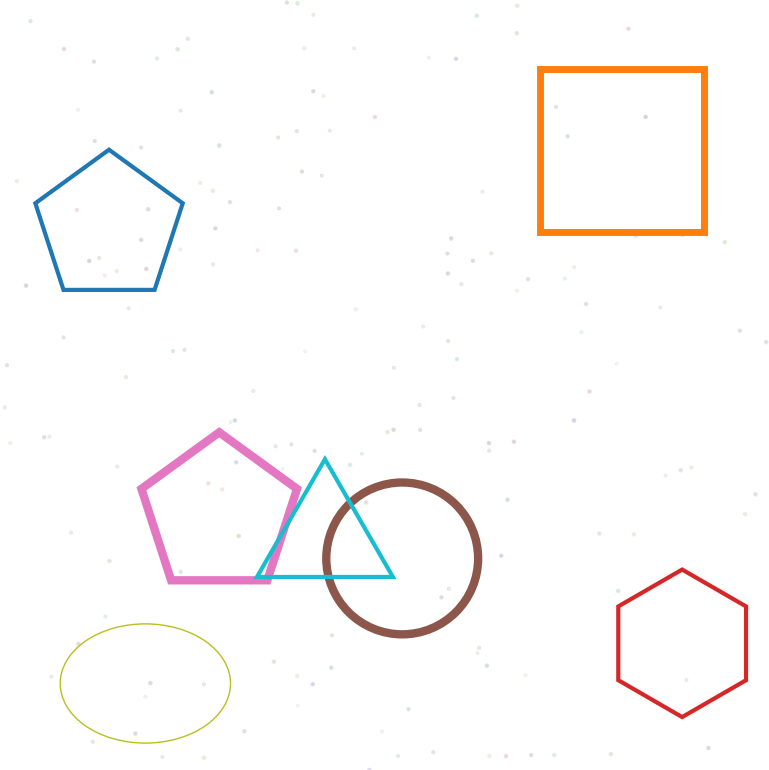[{"shape": "pentagon", "thickness": 1.5, "radius": 0.5, "center": [0.142, 0.705]}, {"shape": "square", "thickness": 2.5, "radius": 0.53, "center": [0.808, 0.805]}, {"shape": "hexagon", "thickness": 1.5, "radius": 0.48, "center": [0.886, 0.165]}, {"shape": "circle", "thickness": 3, "radius": 0.49, "center": [0.522, 0.275]}, {"shape": "pentagon", "thickness": 3, "radius": 0.53, "center": [0.285, 0.332]}, {"shape": "oval", "thickness": 0.5, "radius": 0.55, "center": [0.189, 0.112]}, {"shape": "triangle", "thickness": 1.5, "radius": 0.51, "center": [0.422, 0.302]}]